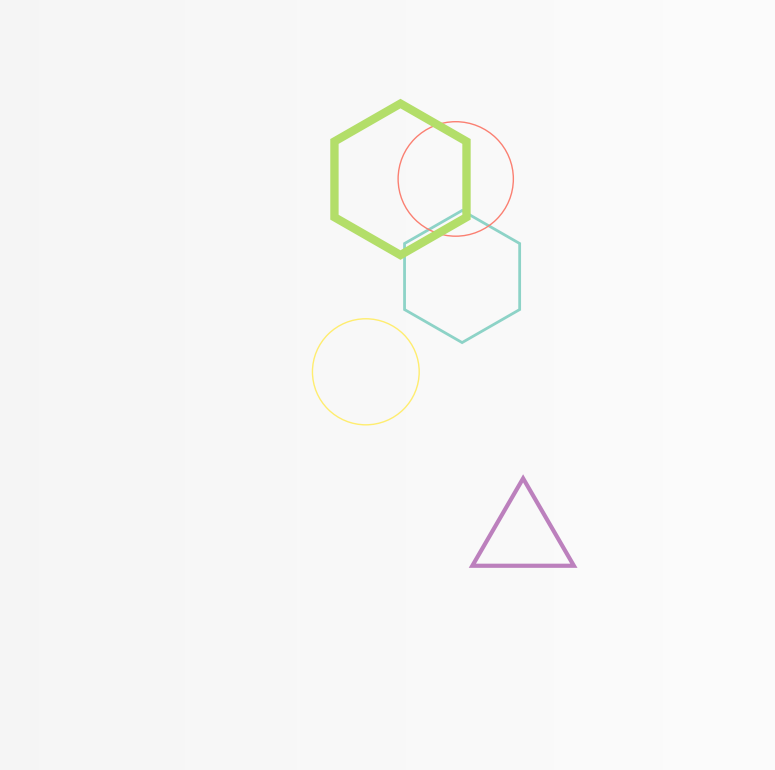[{"shape": "hexagon", "thickness": 1, "radius": 0.43, "center": [0.596, 0.641]}, {"shape": "circle", "thickness": 0.5, "radius": 0.37, "center": [0.588, 0.768]}, {"shape": "hexagon", "thickness": 3, "radius": 0.49, "center": [0.517, 0.767]}, {"shape": "triangle", "thickness": 1.5, "radius": 0.38, "center": [0.675, 0.303]}, {"shape": "circle", "thickness": 0.5, "radius": 0.34, "center": [0.472, 0.517]}]